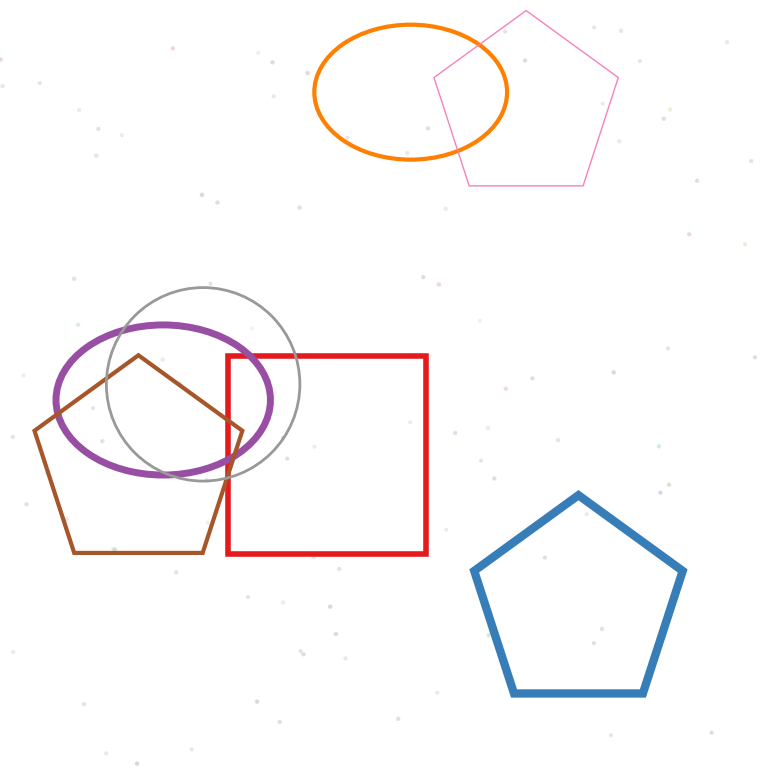[{"shape": "square", "thickness": 2, "radius": 0.64, "center": [0.425, 0.409]}, {"shape": "pentagon", "thickness": 3, "radius": 0.71, "center": [0.751, 0.215]}, {"shape": "oval", "thickness": 2.5, "radius": 0.7, "center": [0.212, 0.481]}, {"shape": "oval", "thickness": 1.5, "radius": 0.63, "center": [0.533, 0.88]}, {"shape": "pentagon", "thickness": 1.5, "radius": 0.71, "center": [0.18, 0.397]}, {"shape": "pentagon", "thickness": 0.5, "radius": 0.63, "center": [0.683, 0.86]}, {"shape": "circle", "thickness": 1, "radius": 0.63, "center": [0.264, 0.501]}]